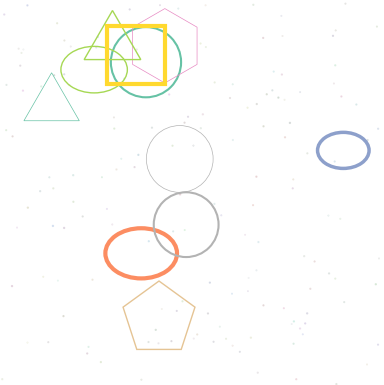[{"shape": "triangle", "thickness": 0.5, "radius": 0.42, "center": [0.134, 0.728]}, {"shape": "circle", "thickness": 1.5, "radius": 0.46, "center": [0.379, 0.838]}, {"shape": "oval", "thickness": 3, "radius": 0.47, "center": [0.367, 0.342]}, {"shape": "oval", "thickness": 2.5, "radius": 0.33, "center": [0.892, 0.609]}, {"shape": "hexagon", "thickness": 0.5, "radius": 0.48, "center": [0.428, 0.881]}, {"shape": "oval", "thickness": 1, "radius": 0.43, "center": [0.245, 0.819]}, {"shape": "triangle", "thickness": 1, "radius": 0.42, "center": [0.292, 0.888]}, {"shape": "square", "thickness": 3, "radius": 0.38, "center": [0.353, 0.856]}, {"shape": "pentagon", "thickness": 1, "radius": 0.49, "center": [0.413, 0.172]}, {"shape": "circle", "thickness": 0.5, "radius": 0.43, "center": [0.467, 0.587]}, {"shape": "circle", "thickness": 1.5, "radius": 0.42, "center": [0.484, 0.416]}]